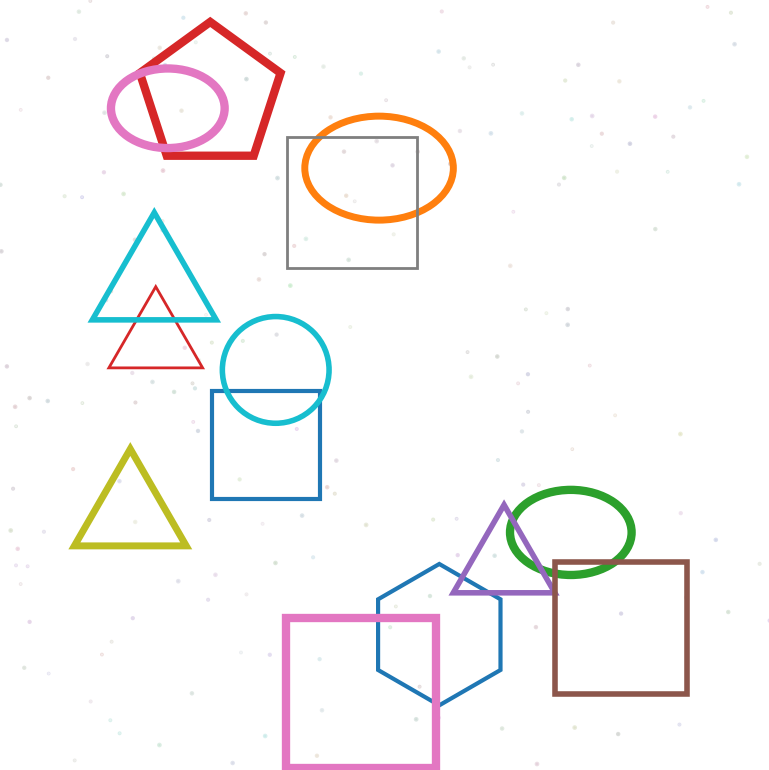[{"shape": "square", "thickness": 1.5, "radius": 0.35, "center": [0.346, 0.422]}, {"shape": "hexagon", "thickness": 1.5, "radius": 0.46, "center": [0.571, 0.176]}, {"shape": "oval", "thickness": 2.5, "radius": 0.48, "center": [0.492, 0.782]}, {"shape": "oval", "thickness": 3, "radius": 0.39, "center": [0.741, 0.309]}, {"shape": "triangle", "thickness": 1, "radius": 0.35, "center": [0.202, 0.557]}, {"shape": "pentagon", "thickness": 3, "radius": 0.48, "center": [0.273, 0.875]}, {"shape": "triangle", "thickness": 2, "radius": 0.38, "center": [0.655, 0.268]}, {"shape": "square", "thickness": 2, "radius": 0.43, "center": [0.806, 0.185]}, {"shape": "oval", "thickness": 3, "radius": 0.37, "center": [0.218, 0.859]}, {"shape": "square", "thickness": 3, "radius": 0.49, "center": [0.468, 0.1]}, {"shape": "square", "thickness": 1, "radius": 0.42, "center": [0.457, 0.737]}, {"shape": "triangle", "thickness": 2.5, "radius": 0.42, "center": [0.169, 0.333]}, {"shape": "triangle", "thickness": 2, "radius": 0.46, "center": [0.2, 0.631]}, {"shape": "circle", "thickness": 2, "radius": 0.35, "center": [0.358, 0.52]}]